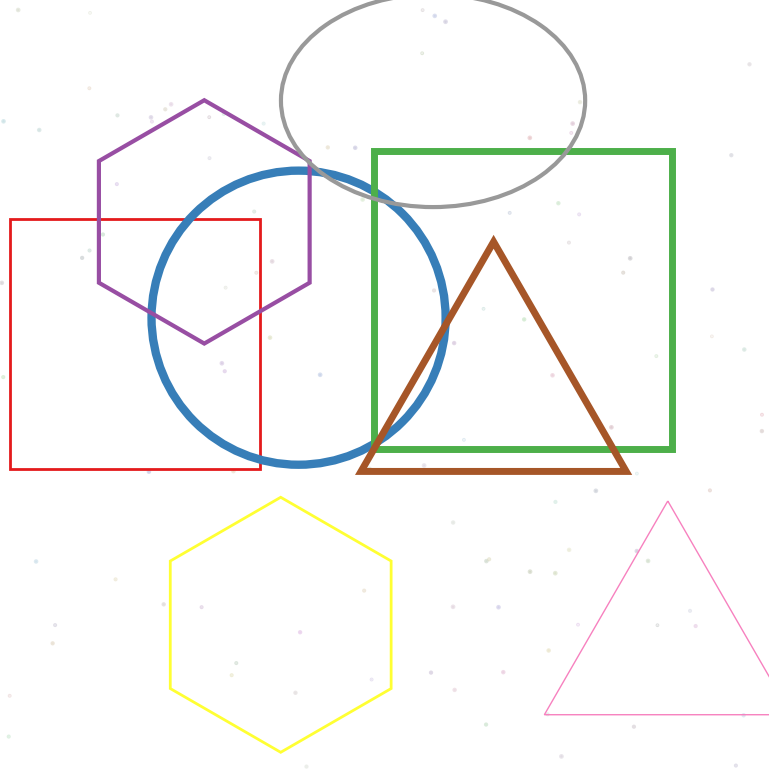[{"shape": "square", "thickness": 1, "radius": 0.81, "center": [0.175, 0.553]}, {"shape": "circle", "thickness": 3, "radius": 0.95, "center": [0.388, 0.587]}, {"shape": "square", "thickness": 2.5, "radius": 0.97, "center": [0.679, 0.61]}, {"shape": "hexagon", "thickness": 1.5, "radius": 0.79, "center": [0.265, 0.712]}, {"shape": "hexagon", "thickness": 1, "radius": 0.83, "center": [0.365, 0.189]}, {"shape": "triangle", "thickness": 2.5, "radius": 0.99, "center": [0.641, 0.487]}, {"shape": "triangle", "thickness": 0.5, "radius": 0.93, "center": [0.867, 0.164]}, {"shape": "oval", "thickness": 1.5, "radius": 0.99, "center": [0.562, 0.869]}]